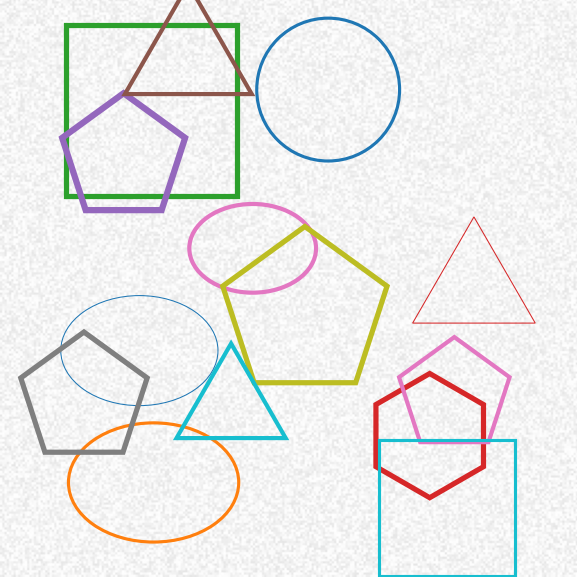[{"shape": "oval", "thickness": 0.5, "radius": 0.68, "center": [0.241, 0.392]}, {"shape": "circle", "thickness": 1.5, "radius": 0.62, "center": [0.568, 0.844]}, {"shape": "oval", "thickness": 1.5, "radius": 0.74, "center": [0.266, 0.164]}, {"shape": "square", "thickness": 2.5, "radius": 0.74, "center": [0.263, 0.808]}, {"shape": "hexagon", "thickness": 2.5, "radius": 0.54, "center": [0.744, 0.245]}, {"shape": "triangle", "thickness": 0.5, "radius": 0.61, "center": [0.821, 0.501]}, {"shape": "pentagon", "thickness": 3, "radius": 0.56, "center": [0.214, 0.726]}, {"shape": "triangle", "thickness": 2, "radius": 0.63, "center": [0.326, 0.9]}, {"shape": "pentagon", "thickness": 2, "radius": 0.5, "center": [0.787, 0.315]}, {"shape": "oval", "thickness": 2, "radius": 0.55, "center": [0.438, 0.569]}, {"shape": "pentagon", "thickness": 2.5, "radius": 0.58, "center": [0.145, 0.309]}, {"shape": "pentagon", "thickness": 2.5, "radius": 0.75, "center": [0.528, 0.457]}, {"shape": "triangle", "thickness": 2, "radius": 0.55, "center": [0.4, 0.295]}, {"shape": "square", "thickness": 1.5, "radius": 0.59, "center": [0.774, 0.119]}]